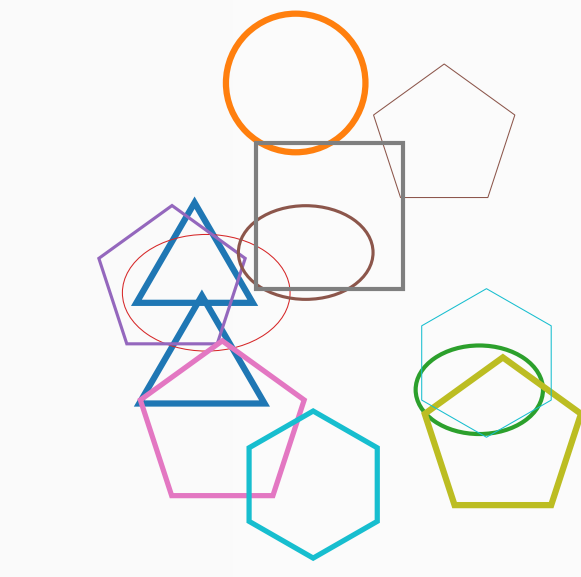[{"shape": "triangle", "thickness": 3, "radius": 0.62, "center": [0.347, 0.363]}, {"shape": "triangle", "thickness": 3, "radius": 0.58, "center": [0.335, 0.533]}, {"shape": "circle", "thickness": 3, "radius": 0.6, "center": [0.509, 0.855]}, {"shape": "oval", "thickness": 2, "radius": 0.55, "center": [0.825, 0.324]}, {"shape": "oval", "thickness": 0.5, "radius": 0.72, "center": [0.355, 0.492]}, {"shape": "pentagon", "thickness": 1.5, "radius": 0.66, "center": [0.296, 0.511]}, {"shape": "oval", "thickness": 1.5, "radius": 0.58, "center": [0.526, 0.562]}, {"shape": "pentagon", "thickness": 0.5, "radius": 0.64, "center": [0.764, 0.76]}, {"shape": "pentagon", "thickness": 2.5, "radius": 0.74, "center": [0.382, 0.261]}, {"shape": "square", "thickness": 2, "radius": 0.63, "center": [0.567, 0.625]}, {"shape": "pentagon", "thickness": 3, "radius": 0.71, "center": [0.865, 0.239]}, {"shape": "hexagon", "thickness": 2.5, "radius": 0.64, "center": [0.539, 0.16]}, {"shape": "hexagon", "thickness": 0.5, "radius": 0.64, "center": [0.837, 0.371]}]